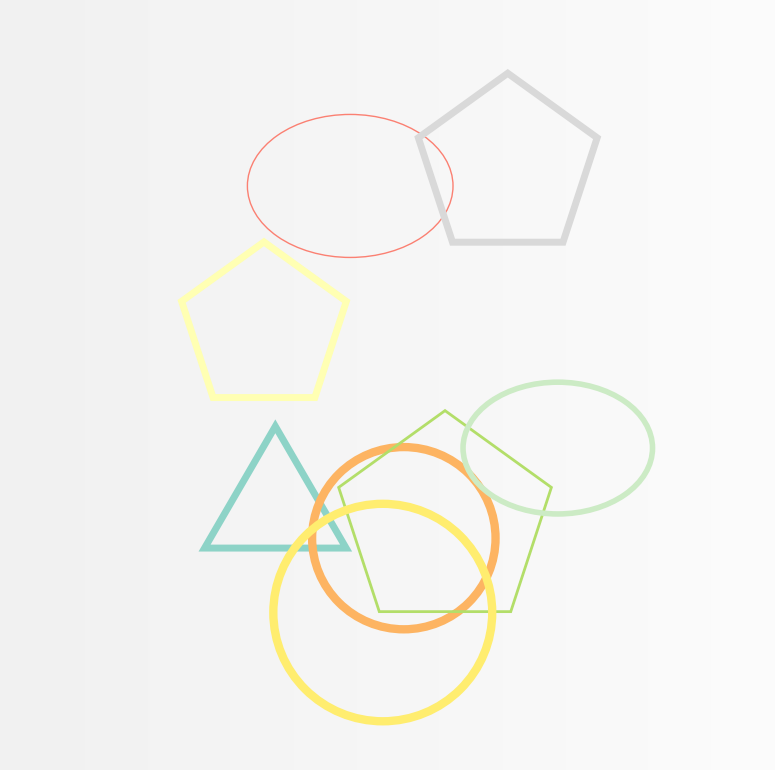[{"shape": "triangle", "thickness": 2.5, "radius": 0.53, "center": [0.355, 0.341]}, {"shape": "pentagon", "thickness": 2.5, "radius": 0.56, "center": [0.341, 0.574]}, {"shape": "oval", "thickness": 0.5, "radius": 0.66, "center": [0.452, 0.759]}, {"shape": "circle", "thickness": 3, "radius": 0.59, "center": [0.521, 0.301]}, {"shape": "pentagon", "thickness": 1, "radius": 0.72, "center": [0.574, 0.322]}, {"shape": "pentagon", "thickness": 2.5, "radius": 0.61, "center": [0.655, 0.784]}, {"shape": "oval", "thickness": 2, "radius": 0.61, "center": [0.72, 0.418]}, {"shape": "circle", "thickness": 3, "radius": 0.71, "center": [0.494, 0.204]}]